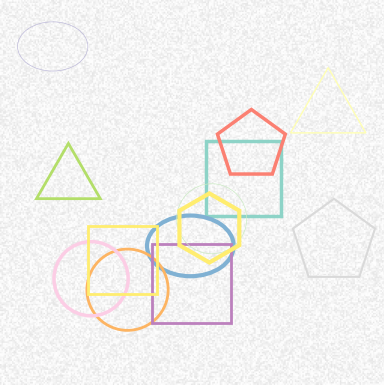[{"shape": "square", "thickness": 2.5, "radius": 0.49, "center": [0.631, 0.536]}, {"shape": "triangle", "thickness": 1, "radius": 0.56, "center": [0.852, 0.711]}, {"shape": "oval", "thickness": 0.5, "radius": 0.46, "center": [0.137, 0.879]}, {"shape": "pentagon", "thickness": 2.5, "radius": 0.46, "center": [0.653, 0.623]}, {"shape": "oval", "thickness": 3, "radius": 0.56, "center": [0.494, 0.361]}, {"shape": "circle", "thickness": 2, "radius": 0.53, "center": [0.331, 0.247]}, {"shape": "triangle", "thickness": 2, "radius": 0.48, "center": [0.178, 0.532]}, {"shape": "circle", "thickness": 2.5, "radius": 0.48, "center": [0.237, 0.276]}, {"shape": "pentagon", "thickness": 1.5, "radius": 0.56, "center": [0.867, 0.372]}, {"shape": "square", "thickness": 2, "radius": 0.51, "center": [0.498, 0.264]}, {"shape": "circle", "thickness": 0.5, "radius": 0.45, "center": [0.55, 0.432]}, {"shape": "hexagon", "thickness": 3, "radius": 0.45, "center": [0.544, 0.408]}, {"shape": "square", "thickness": 2, "radius": 0.44, "center": [0.318, 0.325]}]